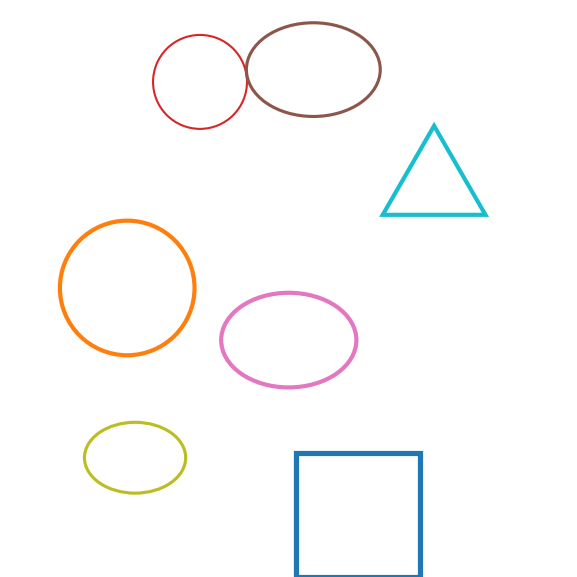[{"shape": "square", "thickness": 2.5, "radius": 0.54, "center": [0.62, 0.107]}, {"shape": "circle", "thickness": 2, "radius": 0.58, "center": [0.22, 0.5]}, {"shape": "circle", "thickness": 1, "radius": 0.41, "center": [0.346, 0.857]}, {"shape": "oval", "thickness": 1.5, "radius": 0.58, "center": [0.543, 0.879]}, {"shape": "oval", "thickness": 2, "radius": 0.59, "center": [0.5, 0.41]}, {"shape": "oval", "thickness": 1.5, "radius": 0.44, "center": [0.234, 0.207]}, {"shape": "triangle", "thickness": 2, "radius": 0.51, "center": [0.752, 0.679]}]